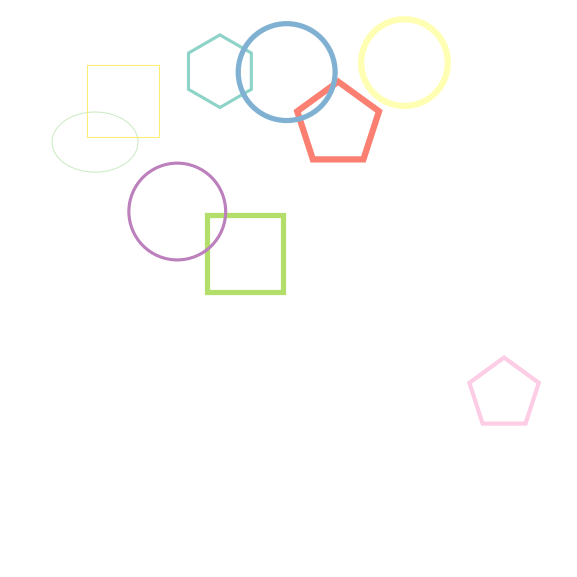[{"shape": "hexagon", "thickness": 1.5, "radius": 0.31, "center": [0.381, 0.876]}, {"shape": "circle", "thickness": 3, "radius": 0.38, "center": [0.7, 0.891]}, {"shape": "pentagon", "thickness": 3, "radius": 0.37, "center": [0.586, 0.783]}, {"shape": "circle", "thickness": 2.5, "radius": 0.42, "center": [0.496, 0.874]}, {"shape": "square", "thickness": 2.5, "radius": 0.33, "center": [0.424, 0.56]}, {"shape": "pentagon", "thickness": 2, "radius": 0.32, "center": [0.873, 0.317]}, {"shape": "circle", "thickness": 1.5, "radius": 0.42, "center": [0.307, 0.633]}, {"shape": "oval", "thickness": 0.5, "radius": 0.37, "center": [0.165, 0.753]}, {"shape": "square", "thickness": 0.5, "radius": 0.31, "center": [0.212, 0.824]}]